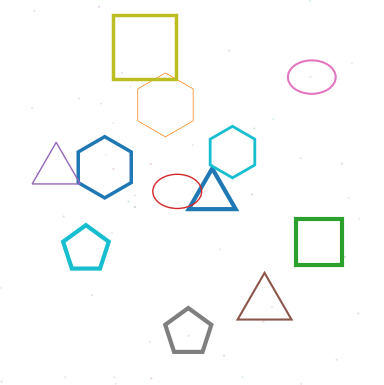[{"shape": "hexagon", "thickness": 2.5, "radius": 0.4, "center": [0.272, 0.565]}, {"shape": "triangle", "thickness": 3, "radius": 0.35, "center": [0.551, 0.492]}, {"shape": "hexagon", "thickness": 0.5, "radius": 0.42, "center": [0.43, 0.728]}, {"shape": "square", "thickness": 3, "radius": 0.3, "center": [0.828, 0.37]}, {"shape": "oval", "thickness": 1, "radius": 0.32, "center": [0.46, 0.503]}, {"shape": "triangle", "thickness": 1, "radius": 0.36, "center": [0.146, 0.558]}, {"shape": "triangle", "thickness": 1.5, "radius": 0.4, "center": [0.687, 0.21]}, {"shape": "oval", "thickness": 1.5, "radius": 0.31, "center": [0.81, 0.8]}, {"shape": "pentagon", "thickness": 3, "radius": 0.31, "center": [0.489, 0.137]}, {"shape": "square", "thickness": 2.5, "radius": 0.41, "center": [0.376, 0.878]}, {"shape": "pentagon", "thickness": 3, "radius": 0.31, "center": [0.223, 0.353]}, {"shape": "hexagon", "thickness": 2, "radius": 0.33, "center": [0.604, 0.605]}]